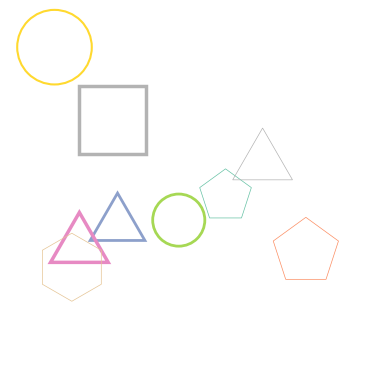[{"shape": "pentagon", "thickness": 0.5, "radius": 0.35, "center": [0.586, 0.491]}, {"shape": "pentagon", "thickness": 0.5, "radius": 0.45, "center": [0.794, 0.346]}, {"shape": "triangle", "thickness": 2, "radius": 0.41, "center": [0.305, 0.416]}, {"shape": "triangle", "thickness": 2.5, "radius": 0.43, "center": [0.206, 0.362]}, {"shape": "circle", "thickness": 2, "radius": 0.34, "center": [0.464, 0.428]}, {"shape": "circle", "thickness": 1.5, "radius": 0.48, "center": [0.142, 0.877]}, {"shape": "hexagon", "thickness": 0.5, "radius": 0.44, "center": [0.187, 0.306]}, {"shape": "triangle", "thickness": 0.5, "radius": 0.45, "center": [0.682, 0.578]}, {"shape": "square", "thickness": 2.5, "radius": 0.44, "center": [0.292, 0.689]}]